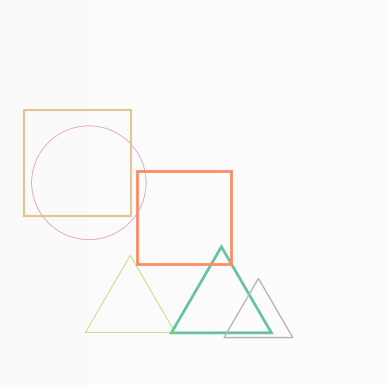[{"shape": "triangle", "thickness": 2, "radius": 0.75, "center": [0.571, 0.21]}, {"shape": "square", "thickness": 2, "radius": 0.6, "center": [0.475, 0.436]}, {"shape": "circle", "thickness": 0.5, "radius": 0.74, "center": [0.229, 0.525]}, {"shape": "triangle", "thickness": 0.5, "radius": 0.67, "center": [0.336, 0.203]}, {"shape": "square", "thickness": 1.5, "radius": 0.69, "center": [0.201, 0.576]}, {"shape": "triangle", "thickness": 1, "radius": 0.51, "center": [0.667, 0.174]}]